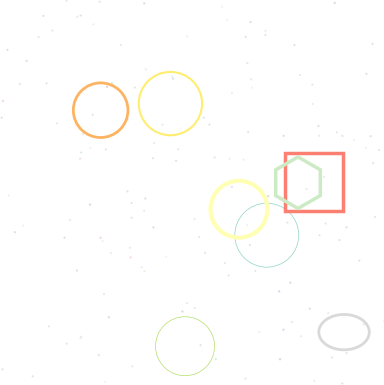[{"shape": "circle", "thickness": 0.5, "radius": 0.42, "center": [0.693, 0.389]}, {"shape": "circle", "thickness": 3, "radius": 0.37, "center": [0.621, 0.457]}, {"shape": "square", "thickness": 2.5, "radius": 0.38, "center": [0.816, 0.526]}, {"shape": "circle", "thickness": 2, "radius": 0.35, "center": [0.261, 0.714]}, {"shape": "circle", "thickness": 0.5, "radius": 0.38, "center": [0.481, 0.101]}, {"shape": "oval", "thickness": 2, "radius": 0.33, "center": [0.894, 0.137]}, {"shape": "hexagon", "thickness": 2.5, "radius": 0.33, "center": [0.774, 0.525]}, {"shape": "circle", "thickness": 1.5, "radius": 0.41, "center": [0.443, 0.731]}]